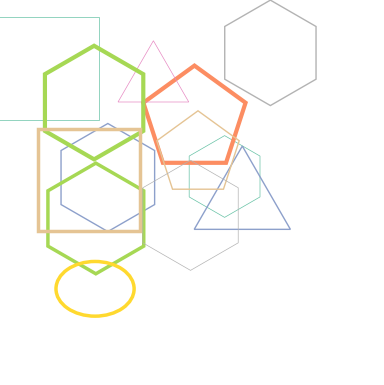[{"shape": "square", "thickness": 0.5, "radius": 0.67, "center": [0.123, 0.823]}, {"shape": "hexagon", "thickness": 0.5, "radius": 0.53, "center": [0.583, 0.542]}, {"shape": "pentagon", "thickness": 3, "radius": 0.7, "center": [0.505, 0.69]}, {"shape": "triangle", "thickness": 1, "radius": 0.72, "center": [0.629, 0.476]}, {"shape": "hexagon", "thickness": 1, "radius": 0.7, "center": [0.28, 0.539]}, {"shape": "triangle", "thickness": 0.5, "radius": 0.53, "center": [0.398, 0.788]}, {"shape": "hexagon", "thickness": 2.5, "radius": 0.72, "center": [0.249, 0.433]}, {"shape": "hexagon", "thickness": 3, "radius": 0.74, "center": [0.244, 0.734]}, {"shape": "oval", "thickness": 2.5, "radius": 0.51, "center": [0.247, 0.25]}, {"shape": "square", "thickness": 2.5, "radius": 0.66, "center": [0.232, 0.533]}, {"shape": "pentagon", "thickness": 1, "radius": 0.56, "center": [0.514, 0.6]}, {"shape": "hexagon", "thickness": 0.5, "radius": 0.72, "center": [0.495, 0.441]}, {"shape": "hexagon", "thickness": 1, "radius": 0.68, "center": [0.702, 0.863]}]